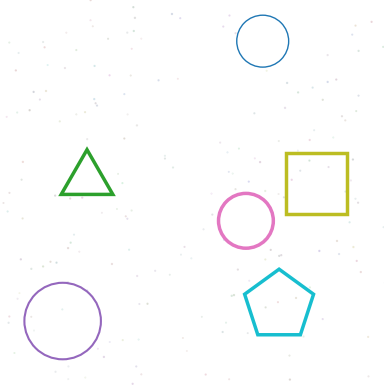[{"shape": "circle", "thickness": 1, "radius": 0.34, "center": [0.682, 0.893]}, {"shape": "triangle", "thickness": 2.5, "radius": 0.39, "center": [0.226, 0.534]}, {"shape": "circle", "thickness": 1.5, "radius": 0.5, "center": [0.163, 0.166]}, {"shape": "circle", "thickness": 2.5, "radius": 0.36, "center": [0.639, 0.427]}, {"shape": "square", "thickness": 2.5, "radius": 0.4, "center": [0.823, 0.524]}, {"shape": "pentagon", "thickness": 2.5, "radius": 0.47, "center": [0.725, 0.207]}]